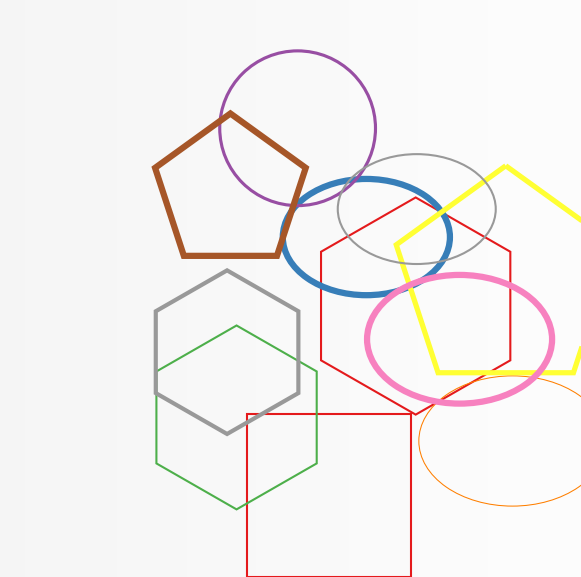[{"shape": "hexagon", "thickness": 1, "radius": 0.94, "center": [0.715, 0.469]}, {"shape": "square", "thickness": 1, "radius": 0.71, "center": [0.566, 0.141]}, {"shape": "oval", "thickness": 3, "radius": 0.72, "center": [0.63, 0.589]}, {"shape": "hexagon", "thickness": 1, "radius": 0.8, "center": [0.407, 0.276]}, {"shape": "circle", "thickness": 1.5, "radius": 0.67, "center": [0.512, 0.777]}, {"shape": "oval", "thickness": 0.5, "radius": 0.81, "center": [0.882, 0.236]}, {"shape": "pentagon", "thickness": 2.5, "radius": 0.99, "center": [0.87, 0.514]}, {"shape": "pentagon", "thickness": 3, "radius": 0.68, "center": [0.396, 0.666]}, {"shape": "oval", "thickness": 3, "radius": 0.8, "center": [0.791, 0.412]}, {"shape": "oval", "thickness": 1, "radius": 0.68, "center": [0.717, 0.637]}, {"shape": "hexagon", "thickness": 2, "radius": 0.71, "center": [0.391, 0.389]}]